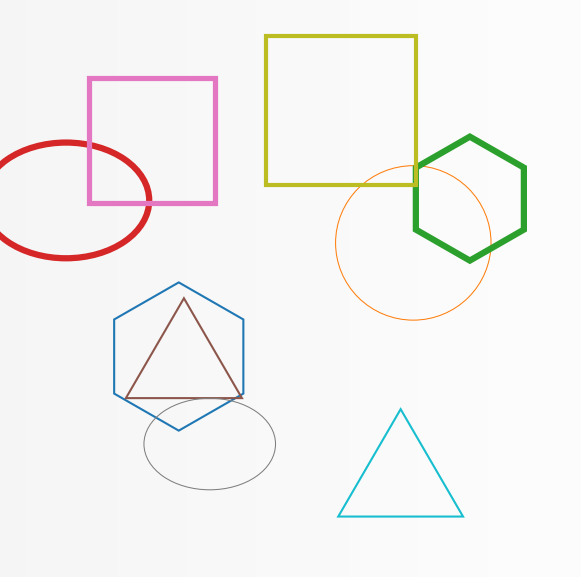[{"shape": "hexagon", "thickness": 1, "radius": 0.64, "center": [0.308, 0.382]}, {"shape": "circle", "thickness": 0.5, "radius": 0.67, "center": [0.711, 0.579]}, {"shape": "hexagon", "thickness": 3, "radius": 0.54, "center": [0.808, 0.655]}, {"shape": "oval", "thickness": 3, "radius": 0.72, "center": [0.114, 0.652]}, {"shape": "triangle", "thickness": 1, "radius": 0.58, "center": [0.316, 0.367]}, {"shape": "square", "thickness": 2.5, "radius": 0.54, "center": [0.261, 0.756]}, {"shape": "oval", "thickness": 0.5, "radius": 0.57, "center": [0.361, 0.23]}, {"shape": "square", "thickness": 2, "radius": 0.64, "center": [0.586, 0.807]}, {"shape": "triangle", "thickness": 1, "radius": 0.62, "center": [0.689, 0.167]}]